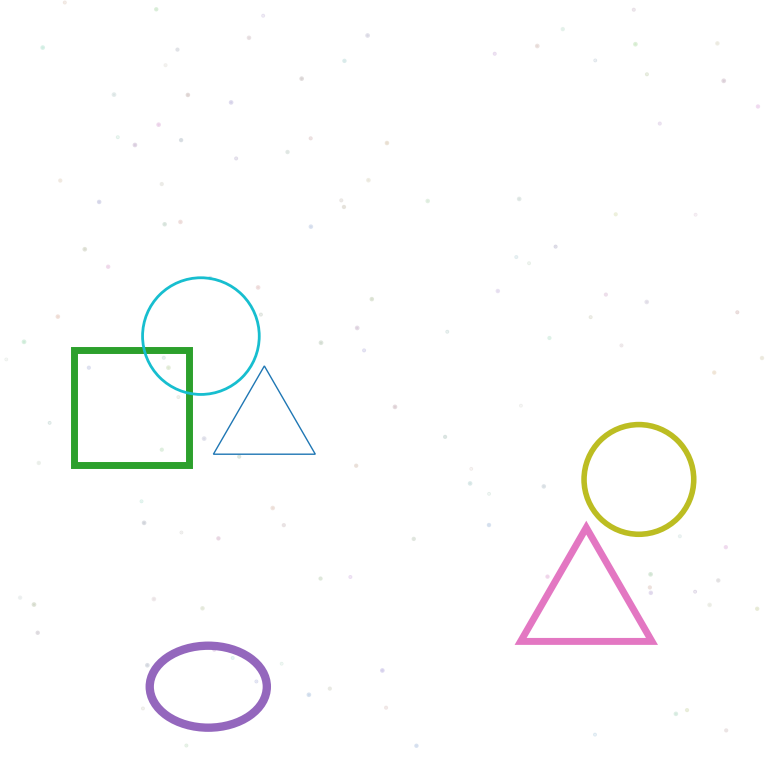[{"shape": "triangle", "thickness": 0.5, "radius": 0.38, "center": [0.343, 0.448]}, {"shape": "square", "thickness": 2.5, "radius": 0.37, "center": [0.171, 0.47]}, {"shape": "oval", "thickness": 3, "radius": 0.38, "center": [0.27, 0.108]}, {"shape": "triangle", "thickness": 2.5, "radius": 0.49, "center": [0.761, 0.216]}, {"shape": "circle", "thickness": 2, "radius": 0.36, "center": [0.83, 0.377]}, {"shape": "circle", "thickness": 1, "radius": 0.38, "center": [0.261, 0.564]}]